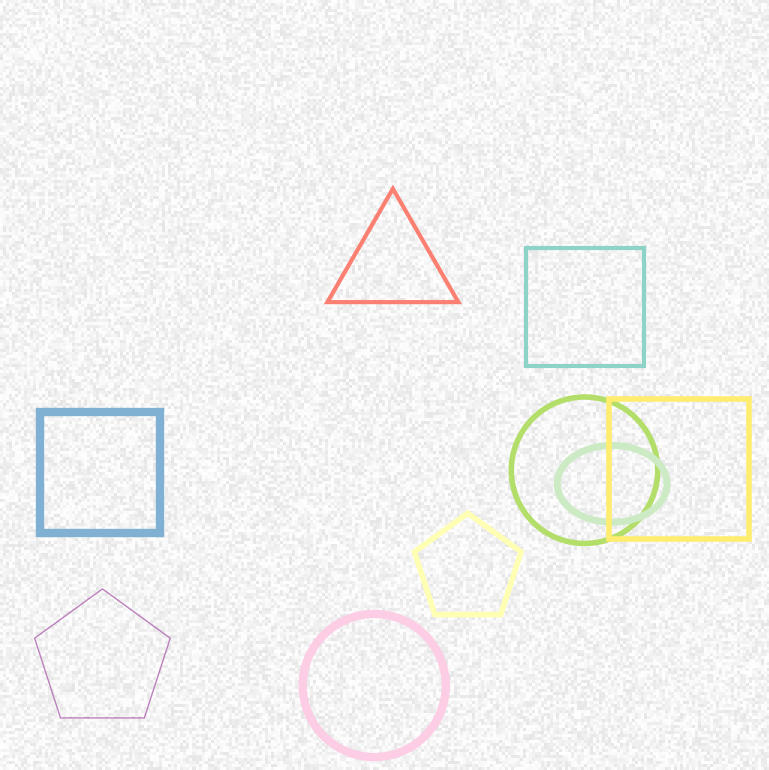[{"shape": "square", "thickness": 1.5, "radius": 0.38, "center": [0.76, 0.602]}, {"shape": "pentagon", "thickness": 2, "radius": 0.36, "center": [0.607, 0.261]}, {"shape": "triangle", "thickness": 1.5, "radius": 0.49, "center": [0.51, 0.657]}, {"shape": "square", "thickness": 3, "radius": 0.39, "center": [0.13, 0.386]}, {"shape": "circle", "thickness": 2, "radius": 0.48, "center": [0.759, 0.389]}, {"shape": "circle", "thickness": 3, "radius": 0.46, "center": [0.486, 0.11]}, {"shape": "pentagon", "thickness": 0.5, "radius": 0.46, "center": [0.133, 0.143]}, {"shape": "oval", "thickness": 2.5, "radius": 0.36, "center": [0.795, 0.372]}, {"shape": "square", "thickness": 2, "radius": 0.45, "center": [0.881, 0.391]}]